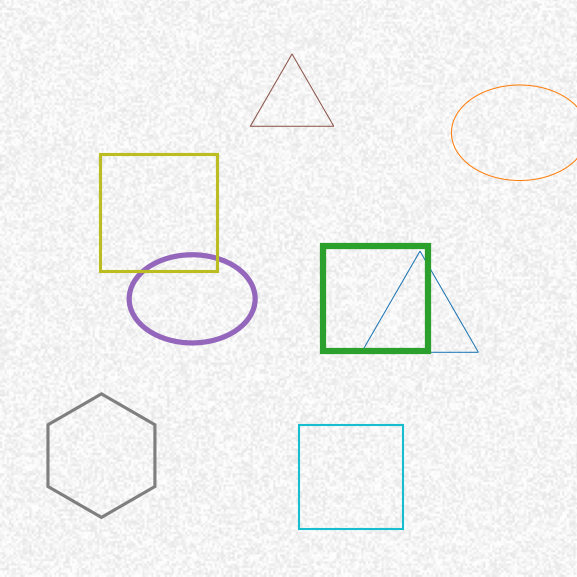[{"shape": "triangle", "thickness": 0.5, "radius": 0.58, "center": [0.727, 0.448]}, {"shape": "oval", "thickness": 0.5, "radius": 0.59, "center": [0.9, 0.769]}, {"shape": "square", "thickness": 3, "radius": 0.46, "center": [0.65, 0.482]}, {"shape": "oval", "thickness": 2.5, "radius": 0.55, "center": [0.333, 0.482]}, {"shape": "triangle", "thickness": 0.5, "radius": 0.42, "center": [0.506, 0.822]}, {"shape": "hexagon", "thickness": 1.5, "radius": 0.53, "center": [0.176, 0.21]}, {"shape": "square", "thickness": 1.5, "radius": 0.51, "center": [0.275, 0.631]}, {"shape": "square", "thickness": 1, "radius": 0.45, "center": [0.607, 0.172]}]